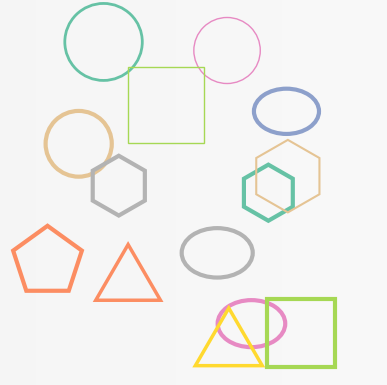[{"shape": "hexagon", "thickness": 3, "radius": 0.36, "center": [0.693, 0.499]}, {"shape": "circle", "thickness": 2, "radius": 0.5, "center": [0.267, 0.891]}, {"shape": "pentagon", "thickness": 3, "radius": 0.47, "center": [0.123, 0.32]}, {"shape": "triangle", "thickness": 2.5, "radius": 0.48, "center": [0.331, 0.268]}, {"shape": "oval", "thickness": 3, "radius": 0.42, "center": [0.739, 0.711]}, {"shape": "oval", "thickness": 3, "radius": 0.44, "center": [0.649, 0.159]}, {"shape": "circle", "thickness": 1, "radius": 0.43, "center": [0.586, 0.869]}, {"shape": "square", "thickness": 3, "radius": 0.44, "center": [0.777, 0.136]}, {"shape": "square", "thickness": 1, "radius": 0.49, "center": [0.428, 0.728]}, {"shape": "triangle", "thickness": 2.5, "radius": 0.5, "center": [0.59, 0.1]}, {"shape": "hexagon", "thickness": 1.5, "radius": 0.47, "center": [0.743, 0.543]}, {"shape": "circle", "thickness": 3, "radius": 0.43, "center": [0.203, 0.626]}, {"shape": "oval", "thickness": 3, "radius": 0.46, "center": [0.561, 0.343]}, {"shape": "hexagon", "thickness": 3, "radius": 0.39, "center": [0.307, 0.518]}]